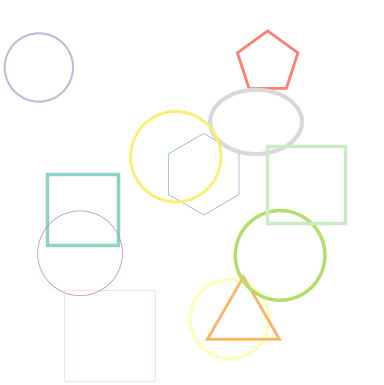[{"shape": "square", "thickness": 2.5, "radius": 0.46, "center": [0.213, 0.456]}, {"shape": "circle", "thickness": 2, "radius": 0.51, "center": [0.596, 0.171]}, {"shape": "circle", "thickness": 1.5, "radius": 0.44, "center": [0.101, 0.825]}, {"shape": "pentagon", "thickness": 2, "radius": 0.41, "center": [0.695, 0.837]}, {"shape": "hexagon", "thickness": 0.5, "radius": 0.53, "center": [0.529, 0.548]}, {"shape": "triangle", "thickness": 2, "radius": 0.54, "center": [0.632, 0.173]}, {"shape": "circle", "thickness": 2.5, "radius": 0.58, "center": [0.728, 0.337]}, {"shape": "square", "thickness": 0.5, "radius": 0.59, "center": [0.284, 0.129]}, {"shape": "oval", "thickness": 3, "radius": 0.6, "center": [0.665, 0.683]}, {"shape": "circle", "thickness": 0.5, "radius": 0.55, "center": [0.208, 0.342]}, {"shape": "square", "thickness": 2.5, "radius": 0.5, "center": [0.795, 0.521]}, {"shape": "circle", "thickness": 2, "radius": 0.59, "center": [0.457, 0.593]}]